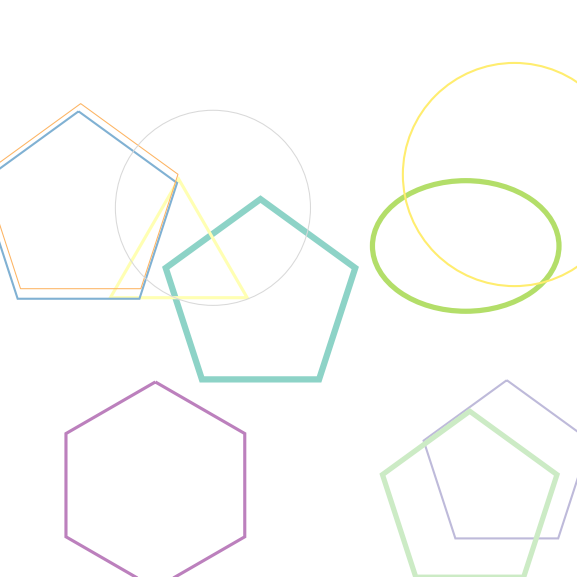[{"shape": "pentagon", "thickness": 3, "radius": 0.86, "center": [0.451, 0.482]}, {"shape": "triangle", "thickness": 1.5, "radius": 0.68, "center": [0.31, 0.552]}, {"shape": "pentagon", "thickness": 1, "radius": 0.76, "center": [0.878, 0.189]}, {"shape": "pentagon", "thickness": 1, "radius": 0.9, "center": [0.136, 0.627]}, {"shape": "pentagon", "thickness": 0.5, "radius": 0.89, "center": [0.14, 0.643]}, {"shape": "oval", "thickness": 2.5, "radius": 0.81, "center": [0.806, 0.573]}, {"shape": "circle", "thickness": 0.5, "radius": 0.84, "center": [0.369, 0.639]}, {"shape": "hexagon", "thickness": 1.5, "radius": 0.89, "center": [0.269, 0.159]}, {"shape": "pentagon", "thickness": 2.5, "radius": 0.79, "center": [0.813, 0.128]}, {"shape": "circle", "thickness": 1, "radius": 0.97, "center": [0.891, 0.697]}]